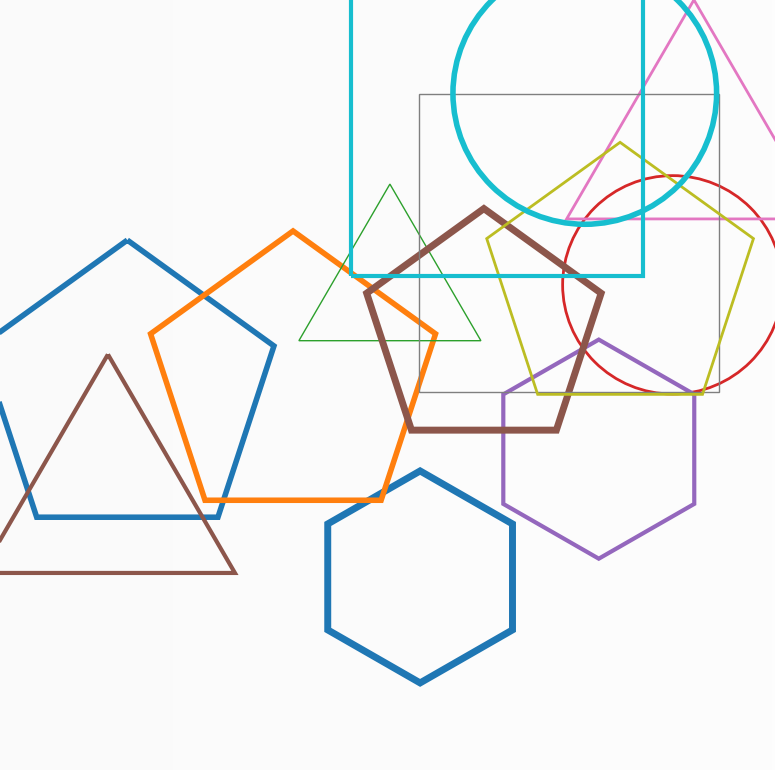[{"shape": "pentagon", "thickness": 2, "radius": 0.99, "center": [0.164, 0.489]}, {"shape": "hexagon", "thickness": 2.5, "radius": 0.69, "center": [0.542, 0.251]}, {"shape": "pentagon", "thickness": 2, "radius": 0.97, "center": [0.378, 0.507]}, {"shape": "triangle", "thickness": 0.5, "radius": 0.68, "center": [0.503, 0.625]}, {"shape": "circle", "thickness": 1, "radius": 0.71, "center": [0.868, 0.63]}, {"shape": "hexagon", "thickness": 1.5, "radius": 0.71, "center": [0.773, 0.417]}, {"shape": "triangle", "thickness": 1.5, "radius": 0.95, "center": [0.139, 0.351]}, {"shape": "pentagon", "thickness": 2.5, "radius": 0.8, "center": [0.624, 0.57]}, {"shape": "triangle", "thickness": 1, "radius": 0.95, "center": [0.895, 0.811]}, {"shape": "square", "thickness": 0.5, "radius": 0.97, "center": [0.734, 0.684]}, {"shape": "pentagon", "thickness": 1, "radius": 0.9, "center": [0.8, 0.634]}, {"shape": "circle", "thickness": 2, "radius": 0.85, "center": [0.755, 0.879]}, {"shape": "square", "thickness": 1.5, "radius": 0.94, "center": [0.641, 0.83]}]